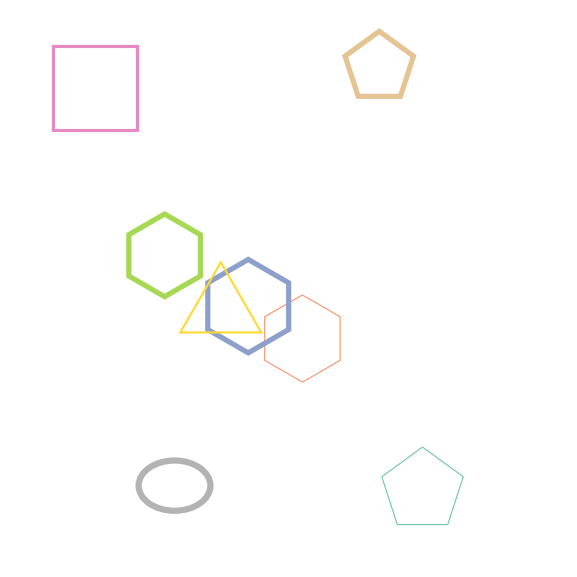[{"shape": "pentagon", "thickness": 0.5, "radius": 0.37, "center": [0.732, 0.151]}, {"shape": "hexagon", "thickness": 0.5, "radius": 0.38, "center": [0.524, 0.413]}, {"shape": "hexagon", "thickness": 2.5, "radius": 0.4, "center": [0.43, 0.469]}, {"shape": "square", "thickness": 1.5, "radius": 0.36, "center": [0.165, 0.847]}, {"shape": "hexagon", "thickness": 2.5, "radius": 0.36, "center": [0.285, 0.557]}, {"shape": "triangle", "thickness": 1, "radius": 0.4, "center": [0.382, 0.464]}, {"shape": "pentagon", "thickness": 2.5, "radius": 0.31, "center": [0.657, 0.883]}, {"shape": "oval", "thickness": 3, "radius": 0.31, "center": [0.302, 0.158]}]